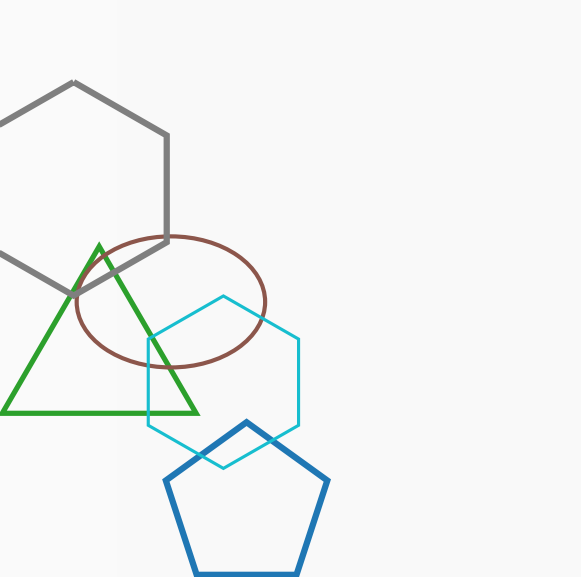[{"shape": "pentagon", "thickness": 3, "radius": 0.73, "center": [0.424, 0.122]}, {"shape": "triangle", "thickness": 2.5, "radius": 0.96, "center": [0.171, 0.38]}, {"shape": "oval", "thickness": 2, "radius": 0.81, "center": [0.294, 0.476]}, {"shape": "hexagon", "thickness": 3, "radius": 0.92, "center": [0.127, 0.672]}, {"shape": "hexagon", "thickness": 1.5, "radius": 0.75, "center": [0.384, 0.337]}]